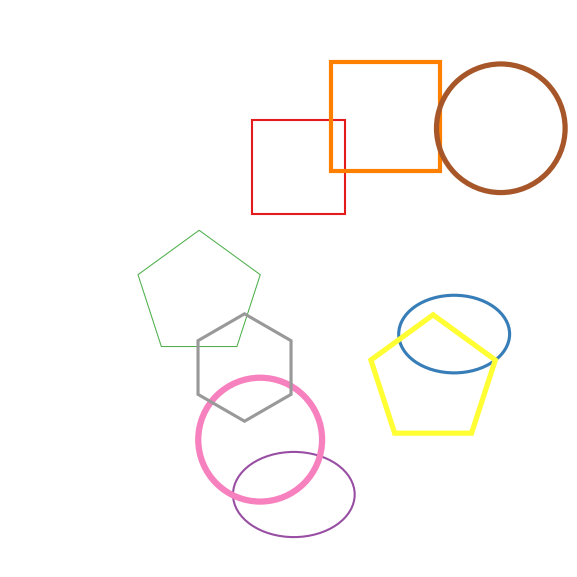[{"shape": "square", "thickness": 1, "radius": 0.41, "center": [0.517, 0.711]}, {"shape": "oval", "thickness": 1.5, "radius": 0.48, "center": [0.786, 0.421]}, {"shape": "pentagon", "thickness": 0.5, "radius": 0.56, "center": [0.345, 0.489]}, {"shape": "oval", "thickness": 1, "radius": 0.53, "center": [0.509, 0.143]}, {"shape": "square", "thickness": 2, "radius": 0.47, "center": [0.668, 0.797]}, {"shape": "pentagon", "thickness": 2.5, "radius": 0.57, "center": [0.75, 0.341]}, {"shape": "circle", "thickness": 2.5, "radius": 0.56, "center": [0.867, 0.777]}, {"shape": "circle", "thickness": 3, "radius": 0.54, "center": [0.451, 0.238]}, {"shape": "hexagon", "thickness": 1.5, "radius": 0.46, "center": [0.423, 0.363]}]